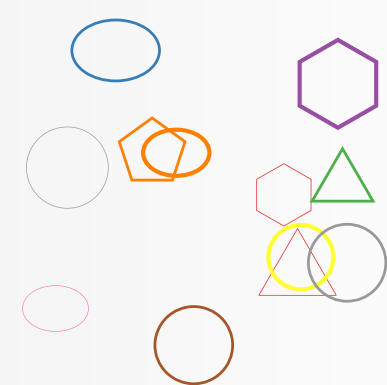[{"shape": "triangle", "thickness": 0.5, "radius": 0.58, "center": [0.768, 0.291]}, {"shape": "hexagon", "thickness": 0.5, "radius": 0.4, "center": [0.733, 0.494]}, {"shape": "oval", "thickness": 2, "radius": 0.57, "center": [0.299, 0.869]}, {"shape": "triangle", "thickness": 2, "radius": 0.45, "center": [0.884, 0.523]}, {"shape": "hexagon", "thickness": 3, "radius": 0.57, "center": [0.872, 0.782]}, {"shape": "oval", "thickness": 3, "radius": 0.43, "center": [0.455, 0.603]}, {"shape": "pentagon", "thickness": 2, "radius": 0.45, "center": [0.393, 0.604]}, {"shape": "circle", "thickness": 3, "radius": 0.42, "center": [0.776, 0.332]}, {"shape": "circle", "thickness": 2, "radius": 0.5, "center": [0.5, 0.103]}, {"shape": "oval", "thickness": 0.5, "radius": 0.43, "center": [0.143, 0.199]}, {"shape": "circle", "thickness": 2, "radius": 0.5, "center": [0.896, 0.318]}, {"shape": "circle", "thickness": 0.5, "radius": 0.53, "center": [0.174, 0.565]}]